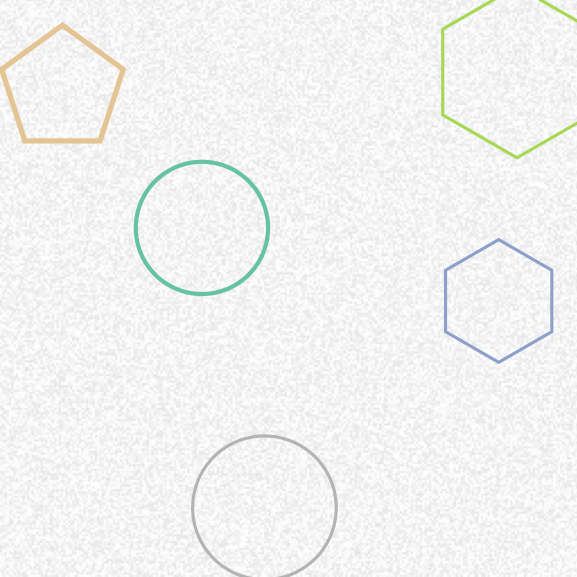[{"shape": "circle", "thickness": 2, "radius": 0.57, "center": [0.35, 0.604]}, {"shape": "hexagon", "thickness": 1.5, "radius": 0.53, "center": [0.864, 0.478]}, {"shape": "hexagon", "thickness": 1.5, "radius": 0.74, "center": [0.895, 0.874]}, {"shape": "pentagon", "thickness": 2.5, "radius": 0.55, "center": [0.108, 0.845]}, {"shape": "circle", "thickness": 1.5, "radius": 0.62, "center": [0.458, 0.12]}]